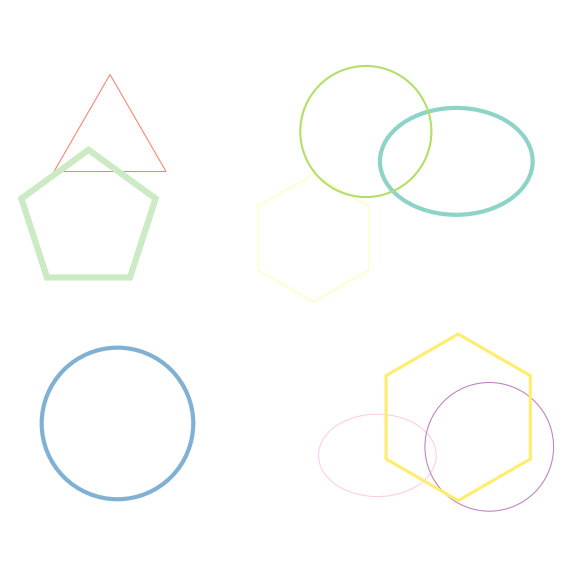[{"shape": "oval", "thickness": 2, "radius": 0.66, "center": [0.79, 0.72]}, {"shape": "hexagon", "thickness": 0.5, "radius": 0.55, "center": [0.543, 0.587]}, {"shape": "triangle", "thickness": 0.5, "radius": 0.56, "center": [0.191, 0.758]}, {"shape": "circle", "thickness": 2, "radius": 0.66, "center": [0.203, 0.266]}, {"shape": "circle", "thickness": 1, "radius": 0.57, "center": [0.633, 0.771]}, {"shape": "oval", "thickness": 0.5, "radius": 0.51, "center": [0.653, 0.211]}, {"shape": "circle", "thickness": 0.5, "radius": 0.56, "center": [0.847, 0.225]}, {"shape": "pentagon", "thickness": 3, "radius": 0.61, "center": [0.153, 0.617]}, {"shape": "hexagon", "thickness": 1.5, "radius": 0.72, "center": [0.793, 0.276]}]